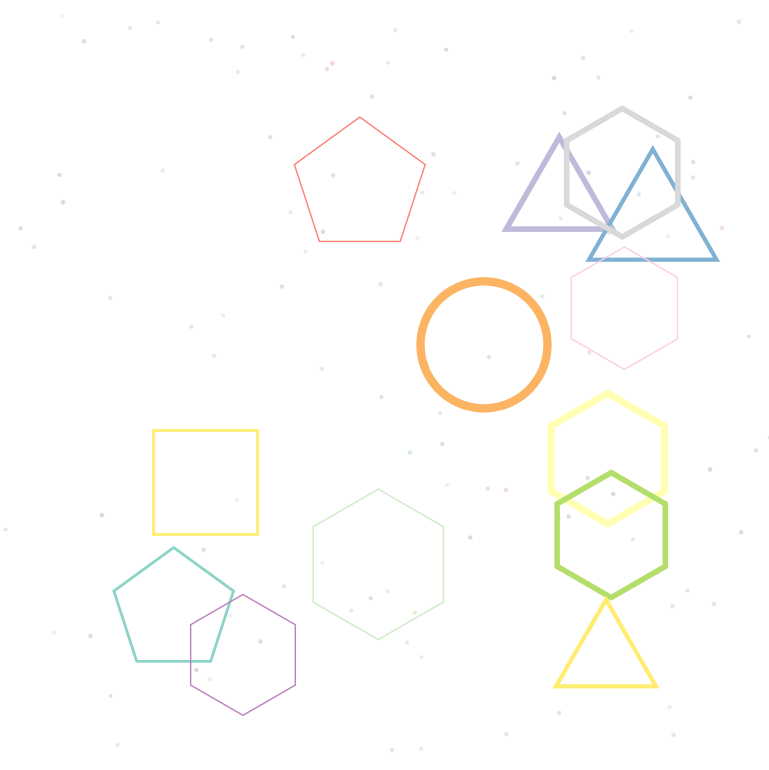[{"shape": "pentagon", "thickness": 1, "radius": 0.41, "center": [0.226, 0.207]}, {"shape": "hexagon", "thickness": 2.5, "radius": 0.42, "center": [0.789, 0.404]}, {"shape": "triangle", "thickness": 2, "radius": 0.4, "center": [0.726, 0.742]}, {"shape": "pentagon", "thickness": 0.5, "radius": 0.45, "center": [0.467, 0.759]}, {"shape": "triangle", "thickness": 1.5, "radius": 0.48, "center": [0.848, 0.711]}, {"shape": "circle", "thickness": 3, "radius": 0.41, "center": [0.629, 0.552]}, {"shape": "hexagon", "thickness": 2, "radius": 0.41, "center": [0.794, 0.305]}, {"shape": "hexagon", "thickness": 0.5, "radius": 0.4, "center": [0.811, 0.6]}, {"shape": "hexagon", "thickness": 2, "radius": 0.42, "center": [0.808, 0.776]}, {"shape": "hexagon", "thickness": 0.5, "radius": 0.39, "center": [0.316, 0.149]}, {"shape": "hexagon", "thickness": 0.5, "radius": 0.49, "center": [0.491, 0.267]}, {"shape": "square", "thickness": 1, "radius": 0.34, "center": [0.266, 0.374]}, {"shape": "triangle", "thickness": 1.5, "radius": 0.38, "center": [0.787, 0.146]}]